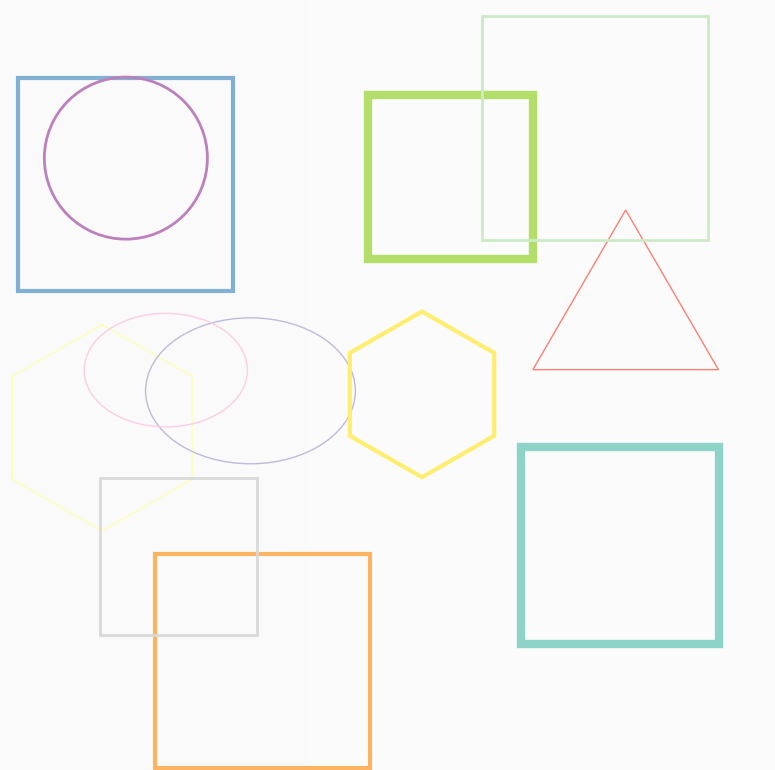[{"shape": "square", "thickness": 3, "radius": 0.64, "center": [0.8, 0.292]}, {"shape": "hexagon", "thickness": 0.5, "radius": 0.67, "center": [0.132, 0.444]}, {"shape": "oval", "thickness": 0.5, "radius": 0.68, "center": [0.323, 0.492]}, {"shape": "triangle", "thickness": 0.5, "radius": 0.69, "center": [0.807, 0.589]}, {"shape": "square", "thickness": 1.5, "radius": 0.69, "center": [0.162, 0.761]}, {"shape": "square", "thickness": 1.5, "radius": 0.69, "center": [0.339, 0.141]}, {"shape": "square", "thickness": 3, "radius": 0.53, "center": [0.581, 0.77]}, {"shape": "oval", "thickness": 0.5, "radius": 0.53, "center": [0.214, 0.519]}, {"shape": "square", "thickness": 1, "radius": 0.51, "center": [0.23, 0.277]}, {"shape": "circle", "thickness": 1, "radius": 0.53, "center": [0.162, 0.795]}, {"shape": "square", "thickness": 1, "radius": 0.73, "center": [0.768, 0.834]}, {"shape": "hexagon", "thickness": 1.5, "radius": 0.54, "center": [0.545, 0.488]}]